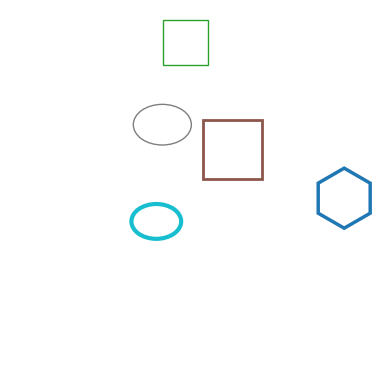[{"shape": "hexagon", "thickness": 2.5, "radius": 0.39, "center": [0.894, 0.485]}, {"shape": "square", "thickness": 1, "radius": 0.29, "center": [0.482, 0.89]}, {"shape": "square", "thickness": 2, "radius": 0.38, "center": [0.604, 0.611]}, {"shape": "oval", "thickness": 1, "radius": 0.38, "center": [0.422, 0.676]}, {"shape": "oval", "thickness": 3, "radius": 0.32, "center": [0.406, 0.425]}]